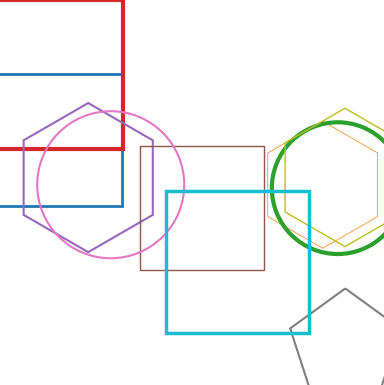[{"shape": "square", "thickness": 2, "radius": 0.86, "center": [0.145, 0.637]}, {"shape": "hexagon", "thickness": 0.5, "radius": 0.82, "center": [0.838, 0.52]}, {"shape": "circle", "thickness": 3, "radius": 0.86, "center": [0.877, 0.511]}, {"shape": "square", "thickness": 3, "radius": 0.97, "center": [0.127, 0.807]}, {"shape": "hexagon", "thickness": 1.5, "radius": 0.97, "center": [0.229, 0.539]}, {"shape": "square", "thickness": 1, "radius": 0.81, "center": [0.524, 0.459]}, {"shape": "circle", "thickness": 1.5, "radius": 0.95, "center": [0.288, 0.52]}, {"shape": "pentagon", "thickness": 1.5, "radius": 0.75, "center": [0.897, 0.1]}, {"shape": "hexagon", "thickness": 1, "radius": 0.9, "center": [0.896, 0.539]}, {"shape": "square", "thickness": 2.5, "radius": 0.93, "center": [0.617, 0.319]}]